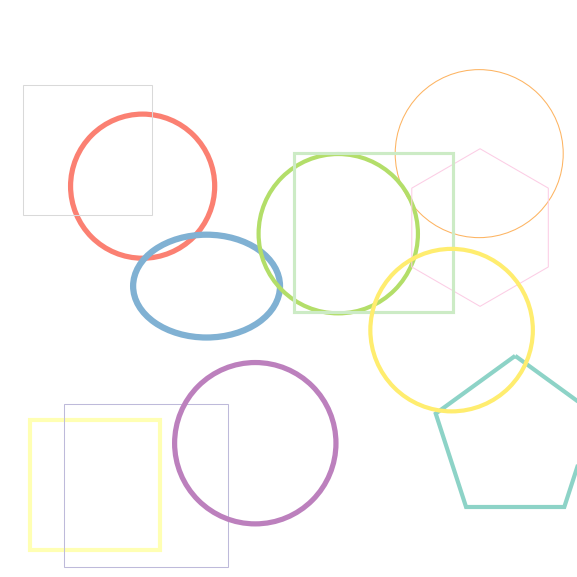[{"shape": "pentagon", "thickness": 2, "radius": 0.72, "center": [0.892, 0.238]}, {"shape": "square", "thickness": 2, "radius": 0.56, "center": [0.164, 0.159]}, {"shape": "square", "thickness": 0.5, "radius": 0.71, "center": [0.253, 0.158]}, {"shape": "circle", "thickness": 2.5, "radius": 0.62, "center": [0.247, 0.677]}, {"shape": "oval", "thickness": 3, "radius": 0.64, "center": [0.358, 0.504]}, {"shape": "circle", "thickness": 0.5, "radius": 0.73, "center": [0.83, 0.733]}, {"shape": "circle", "thickness": 2, "radius": 0.69, "center": [0.586, 0.594]}, {"shape": "hexagon", "thickness": 0.5, "radius": 0.68, "center": [0.831, 0.605]}, {"shape": "square", "thickness": 0.5, "radius": 0.56, "center": [0.151, 0.739]}, {"shape": "circle", "thickness": 2.5, "radius": 0.7, "center": [0.442, 0.232]}, {"shape": "square", "thickness": 1.5, "radius": 0.69, "center": [0.646, 0.596]}, {"shape": "circle", "thickness": 2, "radius": 0.7, "center": [0.782, 0.427]}]